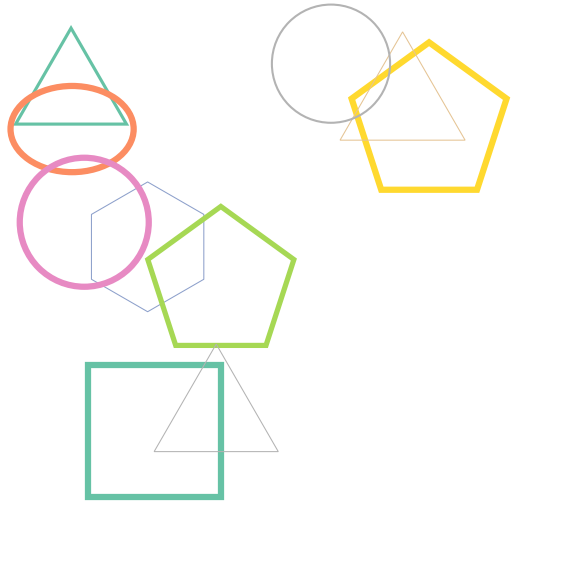[{"shape": "square", "thickness": 3, "radius": 0.57, "center": [0.268, 0.253]}, {"shape": "triangle", "thickness": 1.5, "radius": 0.55, "center": [0.123, 0.84]}, {"shape": "oval", "thickness": 3, "radius": 0.53, "center": [0.125, 0.776]}, {"shape": "hexagon", "thickness": 0.5, "radius": 0.56, "center": [0.256, 0.572]}, {"shape": "circle", "thickness": 3, "radius": 0.56, "center": [0.146, 0.614]}, {"shape": "pentagon", "thickness": 2.5, "radius": 0.66, "center": [0.382, 0.509]}, {"shape": "pentagon", "thickness": 3, "radius": 0.71, "center": [0.743, 0.785]}, {"shape": "triangle", "thickness": 0.5, "radius": 0.63, "center": [0.697, 0.819]}, {"shape": "circle", "thickness": 1, "radius": 0.51, "center": [0.573, 0.889]}, {"shape": "triangle", "thickness": 0.5, "radius": 0.62, "center": [0.374, 0.279]}]